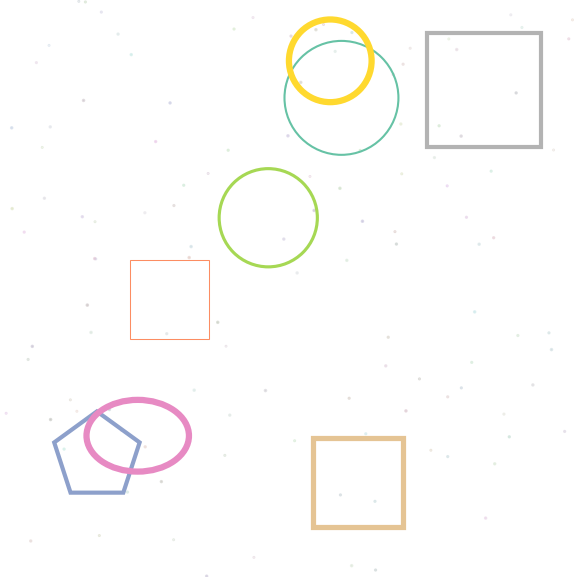[{"shape": "circle", "thickness": 1, "radius": 0.49, "center": [0.591, 0.83]}, {"shape": "square", "thickness": 0.5, "radius": 0.34, "center": [0.294, 0.48]}, {"shape": "pentagon", "thickness": 2, "radius": 0.39, "center": [0.168, 0.209]}, {"shape": "oval", "thickness": 3, "radius": 0.44, "center": [0.238, 0.245]}, {"shape": "circle", "thickness": 1.5, "radius": 0.43, "center": [0.465, 0.622]}, {"shape": "circle", "thickness": 3, "radius": 0.36, "center": [0.572, 0.894]}, {"shape": "square", "thickness": 2.5, "radius": 0.39, "center": [0.62, 0.163]}, {"shape": "square", "thickness": 2, "radius": 0.49, "center": [0.838, 0.843]}]